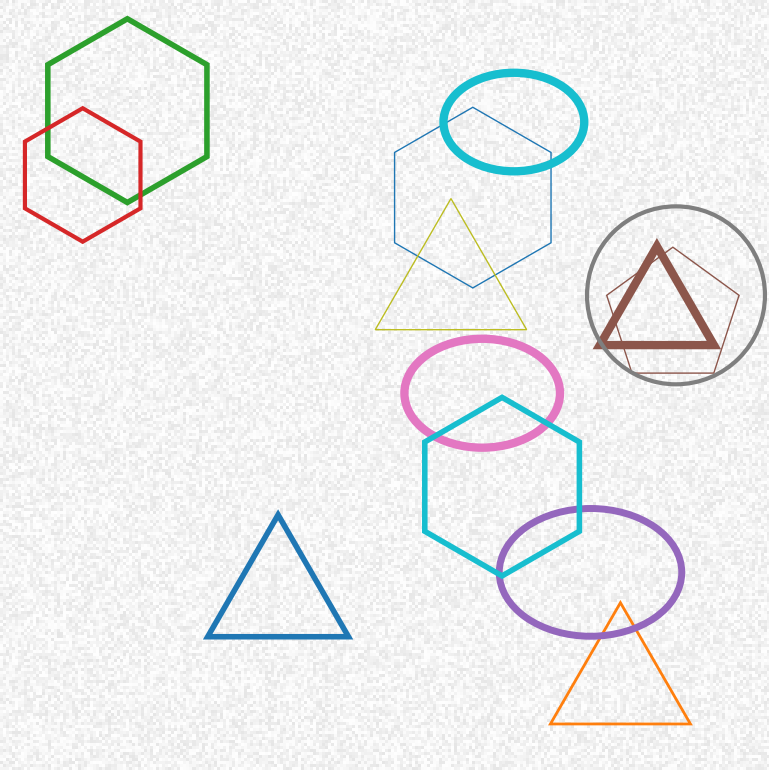[{"shape": "hexagon", "thickness": 0.5, "radius": 0.59, "center": [0.614, 0.743]}, {"shape": "triangle", "thickness": 2, "radius": 0.53, "center": [0.361, 0.226]}, {"shape": "triangle", "thickness": 1, "radius": 0.52, "center": [0.806, 0.112]}, {"shape": "hexagon", "thickness": 2, "radius": 0.6, "center": [0.165, 0.856]}, {"shape": "hexagon", "thickness": 1.5, "radius": 0.43, "center": [0.107, 0.773]}, {"shape": "oval", "thickness": 2.5, "radius": 0.59, "center": [0.767, 0.257]}, {"shape": "pentagon", "thickness": 0.5, "radius": 0.45, "center": [0.874, 0.589]}, {"shape": "triangle", "thickness": 3, "radius": 0.43, "center": [0.853, 0.595]}, {"shape": "oval", "thickness": 3, "radius": 0.51, "center": [0.626, 0.489]}, {"shape": "circle", "thickness": 1.5, "radius": 0.58, "center": [0.878, 0.616]}, {"shape": "triangle", "thickness": 0.5, "radius": 0.57, "center": [0.586, 0.629]}, {"shape": "oval", "thickness": 3, "radius": 0.46, "center": [0.667, 0.841]}, {"shape": "hexagon", "thickness": 2, "radius": 0.58, "center": [0.652, 0.368]}]